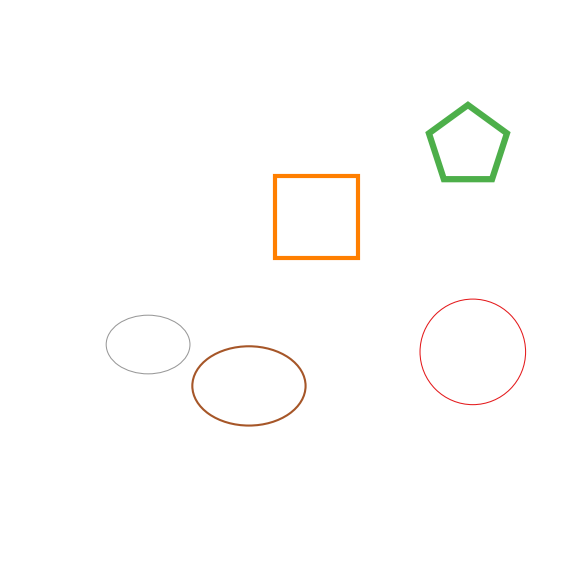[{"shape": "circle", "thickness": 0.5, "radius": 0.46, "center": [0.819, 0.39]}, {"shape": "pentagon", "thickness": 3, "radius": 0.36, "center": [0.81, 0.746]}, {"shape": "square", "thickness": 2, "radius": 0.36, "center": [0.548, 0.623]}, {"shape": "oval", "thickness": 1, "radius": 0.49, "center": [0.431, 0.331]}, {"shape": "oval", "thickness": 0.5, "radius": 0.36, "center": [0.256, 0.403]}]